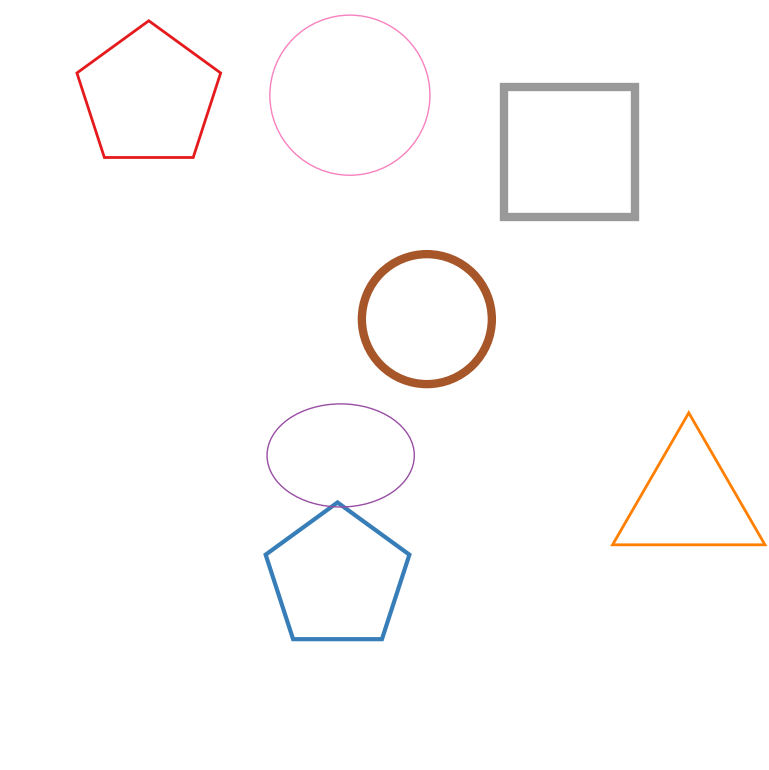[{"shape": "pentagon", "thickness": 1, "radius": 0.49, "center": [0.193, 0.875]}, {"shape": "pentagon", "thickness": 1.5, "radius": 0.49, "center": [0.438, 0.249]}, {"shape": "oval", "thickness": 0.5, "radius": 0.48, "center": [0.442, 0.409]}, {"shape": "triangle", "thickness": 1, "radius": 0.57, "center": [0.895, 0.35]}, {"shape": "circle", "thickness": 3, "radius": 0.42, "center": [0.554, 0.586]}, {"shape": "circle", "thickness": 0.5, "radius": 0.52, "center": [0.454, 0.876]}, {"shape": "square", "thickness": 3, "radius": 0.42, "center": [0.74, 0.802]}]